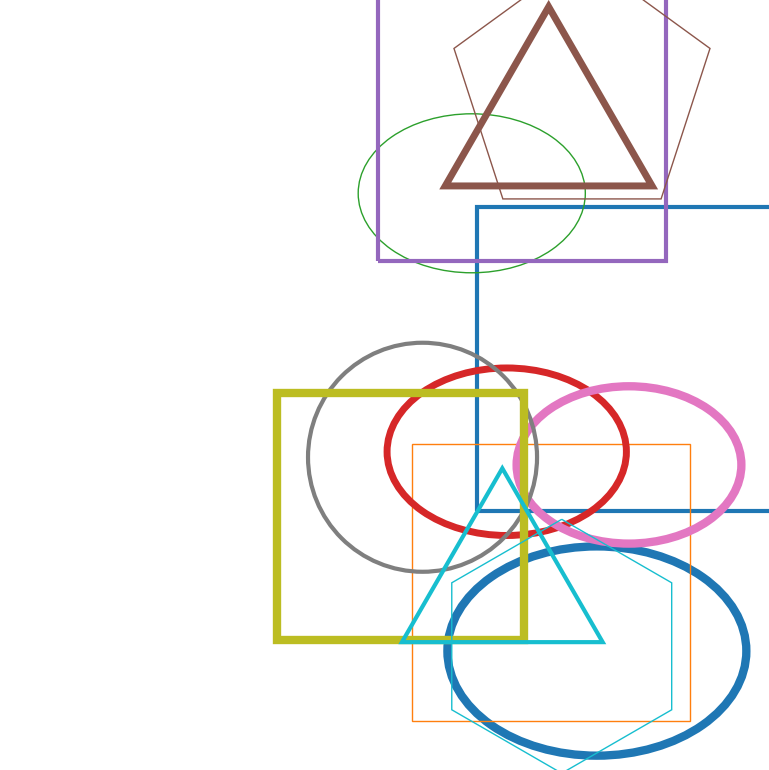[{"shape": "oval", "thickness": 3, "radius": 0.97, "center": [0.775, 0.154]}, {"shape": "square", "thickness": 1.5, "radius": 0.99, "center": [0.817, 0.534]}, {"shape": "square", "thickness": 0.5, "radius": 0.9, "center": [0.715, 0.244]}, {"shape": "oval", "thickness": 0.5, "radius": 0.74, "center": [0.613, 0.749]}, {"shape": "oval", "thickness": 2.5, "radius": 0.78, "center": [0.658, 0.413]}, {"shape": "square", "thickness": 1.5, "radius": 0.94, "center": [0.678, 0.849]}, {"shape": "triangle", "thickness": 2.5, "radius": 0.78, "center": [0.713, 0.836]}, {"shape": "pentagon", "thickness": 0.5, "radius": 0.87, "center": [0.756, 0.883]}, {"shape": "oval", "thickness": 3, "radius": 0.73, "center": [0.817, 0.396]}, {"shape": "circle", "thickness": 1.5, "radius": 0.74, "center": [0.549, 0.406]}, {"shape": "square", "thickness": 3, "radius": 0.8, "center": [0.52, 0.329]}, {"shape": "triangle", "thickness": 1.5, "radius": 0.75, "center": [0.652, 0.241]}, {"shape": "hexagon", "thickness": 0.5, "radius": 0.82, "center": [0.73, 0.161]}]